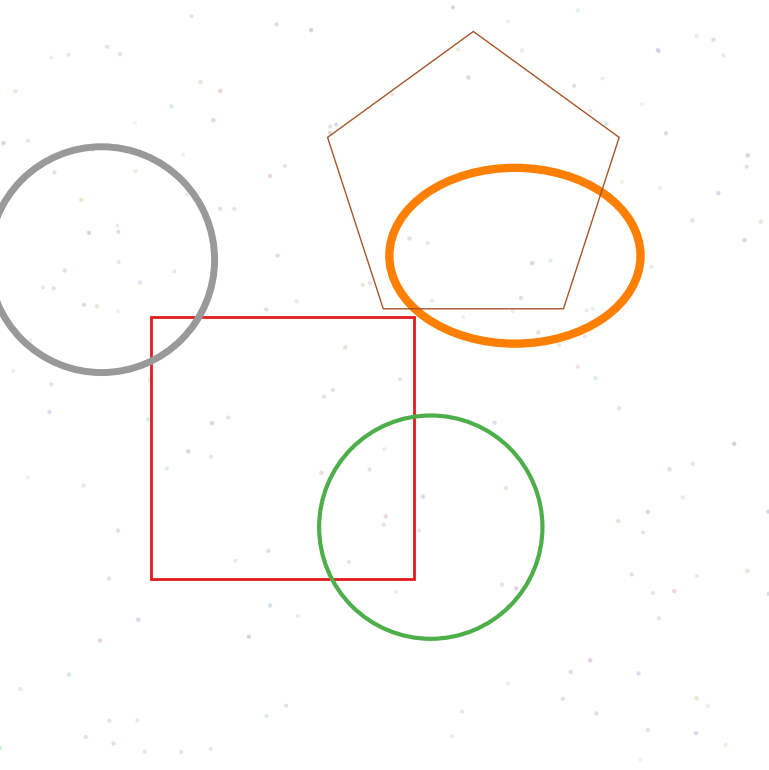[{"shape": "square", "thickness": 1, "radius": 0.85, "center": [0.367, 0.418]}, {"shape": "circle", "thickness": 1.5, "radius": 0.73, "center": [0.559, 0.315]}, {"shape": "oval", "thickness": 3, "radius": 0.82, "center": [0.669, 0.668]}, {"shape": "pentagon", "thickness": 0.5, "radius": 1.0, "center": [0.615, 0.76]}, {"shape": "circle", "thickness": 2.5, "radius": 0.73, "center": [0.132, 0.663]}]